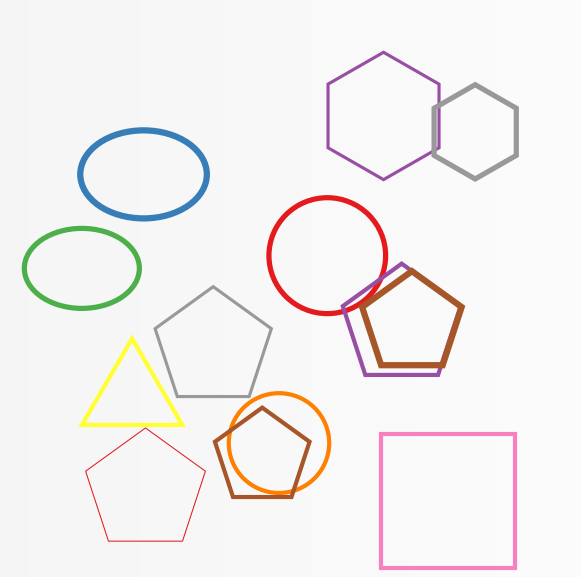[{"shape": "pentagon", "thickness": 0.5, "radius": 0.54, "center": [0.25, 0.15]}, {"shape": "circle", "thickness": 2.5, "radius": 0.5, "center": [0.563, 0.556]}, {"shape": "oval", "thickness": 3, "radius": 0.54, "center": [0.247, 0.697]}, {"shape": "oval", "thickness": 2.5, "radius": 0.49, "center": [0.141, 0.534]}, {"shape": "hexagon", "thickness": 1.5, "radius": 0.55, "center": [0.66, 0.798]}, {"shape": "pentagon", "thickness": 2, "radius": 0.53, "center": [0.691, 0.436]}, {"shape": "circle", "thickness": 2, "radius": 0.43, "center": [0.48, 0.232]}, {"shape": "triangle", "thickness": 2, "radius": 0.5, "center": [0.227, 0.313]}, {"shape": "pentagon", "thickness": 3, "radius": 0.45, "center": [0.709, 0.44]}, {"shape": "pentagon", "thickness": 2, "radius": 0.43, "center": [0.451, 0.208]}, {"shape": "square", "thickness": 2, "radius": 0.58, "center": [0.771, 0.132]}, {"shape": "hexagon", "thickness": 2.5, "radius": 0.41, "center": [0.818, 0.771]}, {"shape": "pentagon", "thickness": 1.5, "radius": 0.53, "center": [0.367, 0.398]}]